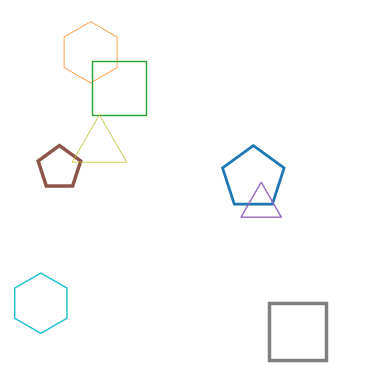[{"shape": "pentagon", "thickness": 2, "radius": 0.42, "center": [0.658, 0.538]}, {"shape": "hexagon", "thickness": 0.5, "radius": 0.4, "center": [0.235, 0.864]}, {"shape": "square", "thickness": 1, "radius": 0.35, "center": [0.31, 0.772]}, {"shape": "triangle", "thickness": 1, "radius": 0.3, "center": [0.678, 0.466]}, {"shape": "pentagon", "thickness": 2.5, "radius": 0.29, "center": [0.154, 0.564]}, {"shape": "square", "thickness": 2.5, "radius": 0.37, "center": [0.773, 0.139]}, {"shape": "triangle", "thickness": 0.5, "radius": 0.41, "center": [0.258, 0.62]}, {"shape": "hexagon", "thickness": 1, "radius": 0.39, "center": [0.106, 0.212]}]